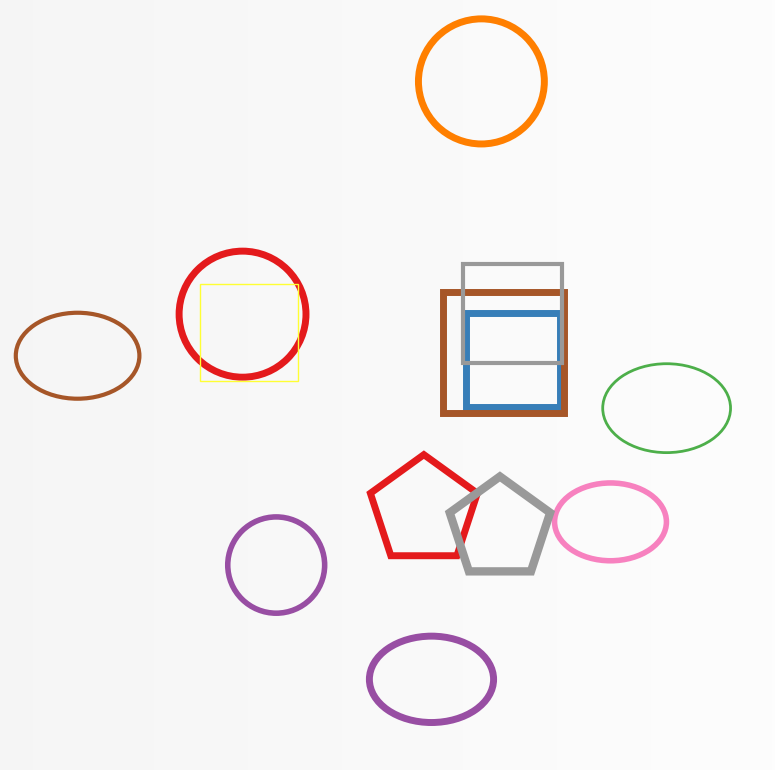[{"shape": "pentagon", "thickness": 2.5, "radius": 0.36, "center": [0.547, 0.337]}, {"shape": "circle", "thickness": 2.5, "radius": 0.41, "center": [0.313, 0.592]}, {"shape": "square", "thickness": 2.5, "radius": 0.31, "center": [0.662, 0.533]}, {"shape": "oval", "thickness": 1, "radius": 0.41, "center": [0.86, 0.47]}, {"shape": "circle", "thickness": 2, "radius": 0.31, "center": [0.356, 0.266]}, {"shape": "oval", "thickness": 2.5, "radius": 0.4, "center": [0.557, 0.118]}, {"shape": "circle", "thickness": 2.5, "radius": 0.41, "center": [0.621, 0.894]}, {"shape": "square", "thickness": 0.5, "radius": 0.32, "center": [0.321, 0.568]}, {"shape": "square", "thickness": 2.5, "radius": 0.39, "center": [0.65, 0.542]}, {"shape": "oval", "thickness": 1.5, "radius": 0.4, "center": [0.1, 0.538]}, {"shape": "oval", "thickness": 2, "radius": 0.36, "center": [0.788, 0.322]}, {"shape": "pentagon", "thickness": 3, "radius": 0.34, "center": [0.645, 0.313]}, {"shape": "square", "thickness": 1.5, "radius": 0.32, "center": [0.661, 0.593]}]